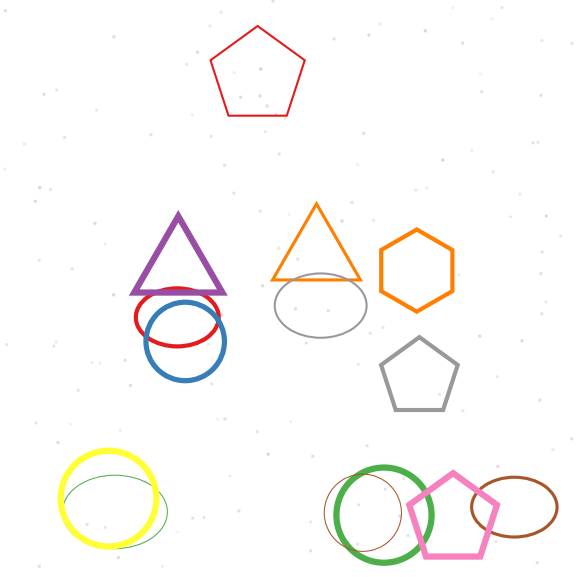[{"shape": "pentagon", "thickness": 1, "radius": 0.43, "center": [0.446, 0.868]}, {"shape": "oval", "thickness": 2, "radius": 0.36, "center": [0.307, 0.45]}, {"shape": "circle", "thickness": 2.5, "radius": 0.34, "center": [0.321, 0.408]}, {"shape": "oval", "thickness": 0.5, "radius": 0.45, "center": [0.199, 0.113]}, {"shape": "circle", "thickness": 3, "radius": 0.41, "center": [0.665, 0.107]}, {"shape": "triangle", "thickness": 3, "radius": 0.44, "center": [0.309, 0.537]}, {"shape": "hexagon", "thickness": 2, "radius": 0.36, "center": [0.722, 0.531]}, {"shape": "triangle", "thickness": 1.5, "radius": 0.44, "center": [0.548, 0.558]}, {"shape": "circle", "thickness": 3, "radius": 0.41, "center": [0.188, 0.136]}, {"shape": "circle", "thickness": 0.5, "radius": 0.33, "center": [0.628, 0.111]}, {"shape": "oval", "thickness": 1.5, "radius": 0.37, "center": [0.891, 0.121]}, {"shape": "pentagon", "thickness": 3, "radius": 0.4, "center": [0.785, 0.1]}, {"shape": "oval", "thickness": 1, "radius": 0.4, "center": [0.555, 0.47]}, {"shape": "pentagon", "thickness": 2, "radius": 0.35, "center": [0.726, 0.346]}]